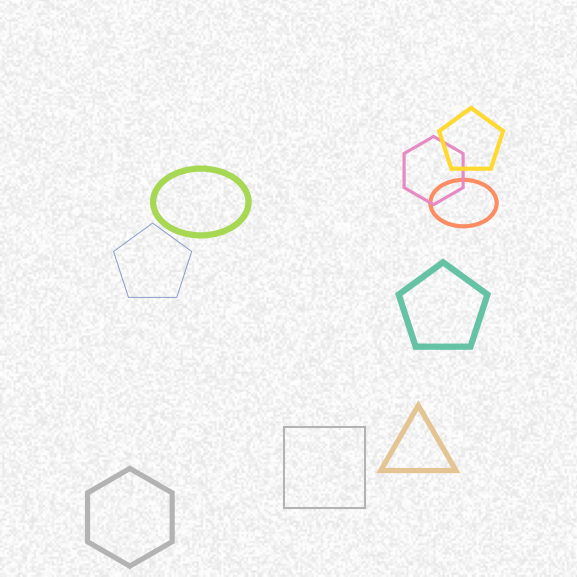[{"shape": "pentagon", "thickness": 3, "radius": 0.4, "center": [0.767, 0.464]}, {"shape": "oval", "thickness": 2, "radius": 0.29, "center": [0.803, 0.647]}, {"shape": "pentagon", "thickness": 0.5, "radius": 0.36, "center": [0.264, 0.542]}, {"shape": "hexagon", "thickness": 1.5, "radius": 0.3, "center": [0.751, 0.704]}, {"shape": "oval", "thickness": 3, "radius": 0.41, "center": [0.348, 0.649]}, {"shape": "pentagon", "thickness": 2, "radius": 0.29, "center": [0.816, 0.754]}, {"shape": "triangle", "thickness": 2.5, "radius": 0.38, "center": [0.724, 0.222]}, {"shape": "hexagon", "thickness": 2.5, "radius": 0.42, "center": [0.225, 0.103]}, {"shape": "square", "thickness": 1, "radius": 0.35, "center": [0.561, 0.19]}]